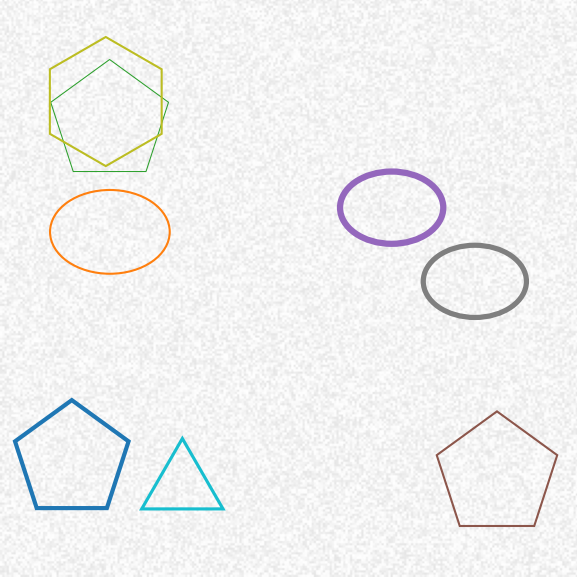[{"shape": "pentagon", "thickness": 2, "radius": 0.52, "center": [0.124, 0.203]}, {"shape": "oval", "thickness": 1, "radius": 0.52, "center": [0.19, 0.598]}, {"shape": "pentagon", "thickness": 0.5, "radius": 0.54, "center": [0.19, 0.789]}, {"shape": "oval", "thickness": 3, "radius": 0.45, "center": [0.678, 0.64]}, {"shape": "pentagon", "thickness": 1, "radius": 0.55, "center": [0.861, 0.177]}, {"shape": "oval", "thickness": 2.5, "radius": 0.45, "center": [0.822, 0.512]}, {"shape": "hexagon", "thickness": 1, "radius": 0.56, "center": [0.183, 0.823]}, {"shape": "triangle", "thickness": 1.5, "radius": 0.41, "center": [0.316, 0.159]}]